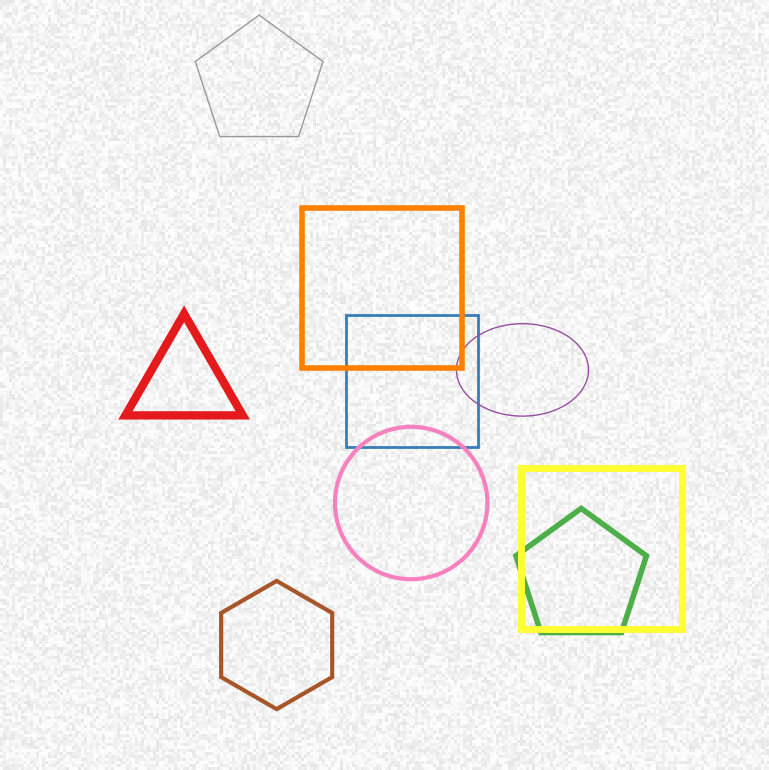[{"shape": "triangle", "thickness": 3, "radius": 0.44, "center": [0.239, 0.505]}, {"shape": "square", "thickness": 1, "radius": 0.43, "center": [0.535, 0.506]}, {"shape": "pentagon", "thickness": 2, "radius": 0.45, "center": [0.755, 0.251]}, {"shape": "oval", "thickness": 0.5, "radius": 0.43, "center": [0.679, 0.52]}, {"shape": "square", "thickness": 2, "radius": 0.52, "center": [0.497, 0.626]}, {"shape": "square", "thickness": 2.5, "radius": 0.52, "center": [0.781, 0.288]}, {"shape": "hexagon", "thickness": 1.5, "radius": 0.42, "center": [0.359, 0.162]}, {"shape": "circle", "thickness": 1.5, "radius": 0.49, "center": [0.534, 0.347]}, {"shape": "pentagon", "thickness": 0.5, "radius": 0.44, "center": [0.337, 0.893]}]